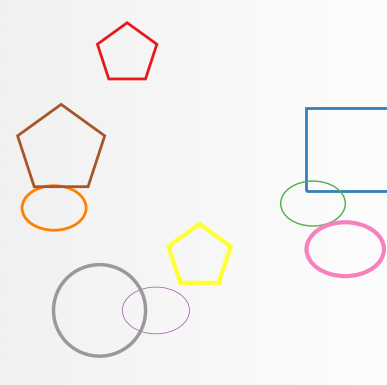[{"shape": "pentagon", "thickness": 2, "radius": 0.4, "center": [0.328, 0.86]}, {"shape": "square", "thickness": 2, "radius": 0.54, "center": [0.896, 0.612]}, {"shape": "oval", "thickness": 1, "radius": 0.42, "center": [0.808, 0.471]}, {"shape": "oval", "thickness": 0.5, "radius": 0.43, "center": [0.402, 0.194]}, {"shape": "oval", "thickness": 2, "radius": 0.41, "center": [0.14, 0.46]}, {"shape": "pentagon", "thickness": 3, "radius": 0.42, "center": [0.515, 0.334]}, {"shape": "pentagon", "thickness": 2, "radius": 0.59, "center": [0.158, 0.611]}, {"shape": "oval", "thickness": 3, "radius": 0.5, "center": [0.891, 0.353]}, {"shape": "circle", "thickness": 2.5, "radius": 0.59, "center": [0.257, 0.194]}]